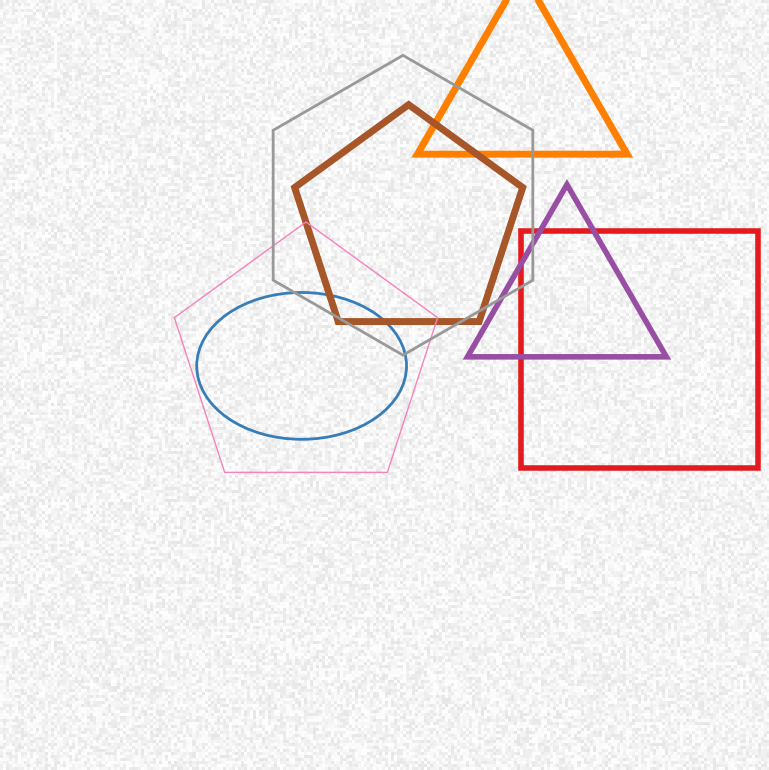[{"shape": "square", "thickness": 2, "radius": 0.77, "center": [0.83, 0.546]}, {"shape": "oval", "thickness": 1, "radius": 0.68, "center": [0.392, 0.525]}, {"shape": "triangle", "thickness": 2, "radius": 0.75, "center": [0.736, 0.611]}, {"shape": "triangle", "thickness": 2.5, "radius": 0.79, "center": [0.678, 0.878]}, {"shape": "pentagon", "thickness": 2.5, "radius": 0.78, "center": [0.531, 0.708]}, {"shape": "pentagon", "thickness": 0.5, "radius": 0.9, "center": [0.397, 0.532]}, {"shape": "hexagon", "thickness": 1, "radius": 0.97, "center": [0.523, 0.733]}]